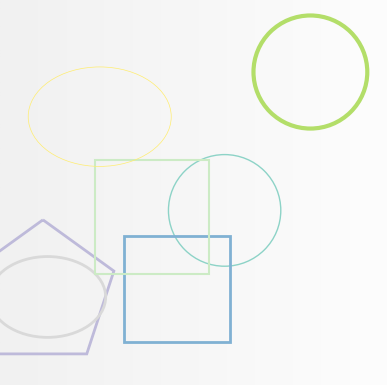[{"shape": "circle", "thickness": 1, "radius": 0.72, "center": [0.58, 0.453]}, {"shape": "pentagon", "thickness": 2, "radius": 0.96, "center": [0.111, 0.237]}, {"shape": "square", "thickness": 2, "radius": 0.69, "center": [0.457, 0.25]}, {"shape": "circle", "thickness": 3, "radius": 0.73, "center": [0.801, 0.813]}, {"shape": "oval", "thickness": 2, "radius": 0.75, "center": [0.123, 0.229]}, {"shape": "square", "thickness": 1.5, "radius": 0.74, "center": [0.392, 0.437]}, {"shape": "oval", "thickness": 0.5, "radius": 0.92, "center": [0.257, 0.697]}]